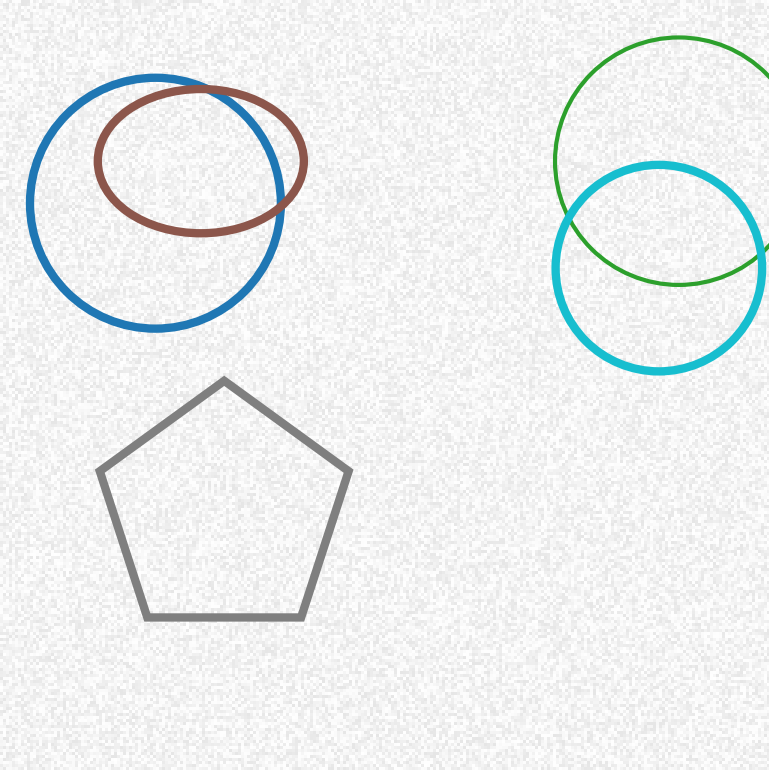[{"shape": "circle", "thickness": 3, "radius": 0.81, "center": [0.202, 0.736]}, {"shape": "circle", "thickness": 1.5, "radius": 0.8, "center": [0.882, 0.791]}, {"shape": "oval", "thickness": 3, "radius": 0.67, "center": [0.261, 0.791]}, {"shape": "pentagon", "thickness": 3, "radius": 0.85, "center": [0.291, 0.336]}, {"shape": "circle", "thickness": 3, "radius": 0.67, "center": [0.856, 0.652]}]